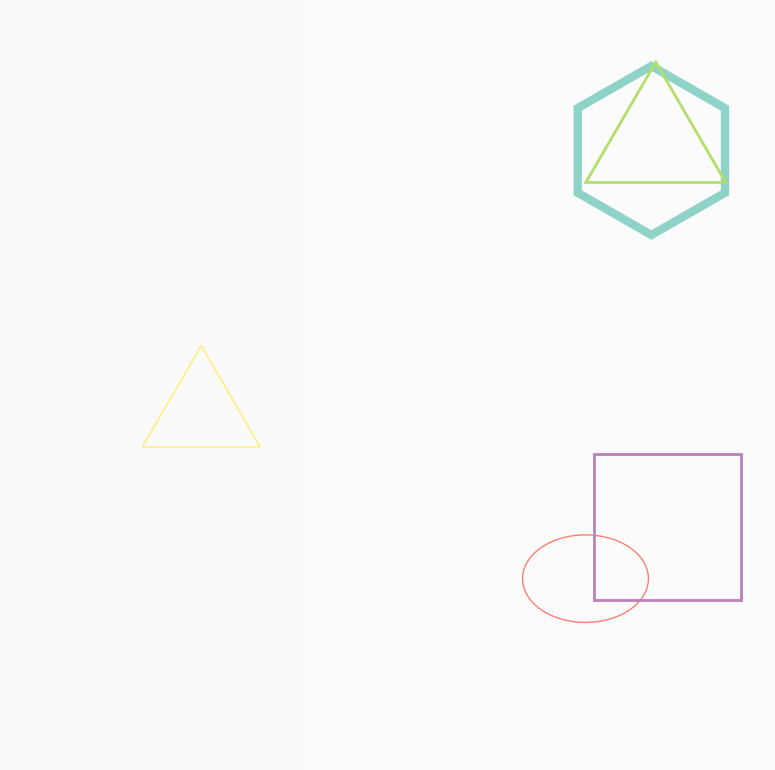[{"shape": "hexagon", "thickness": 3, "radius": 0.55, "center": [0.84, 0.805]}, {"shape": "oval", "thickness": 0.5, "radius": 0.41, "center": [0.755, 0.249]}, {"shape": "triangle", "thickness": 1, "radius": 0.52, "center": [0.846, 0.815]}, {"shape": "square", "thickness": 1, "radius": 0.47, "center": [0.862, 0.316]}, {"shape": "triangle", "thickness": 0.5, "radius": 0.44, "center": [0.26, 0.463]}]